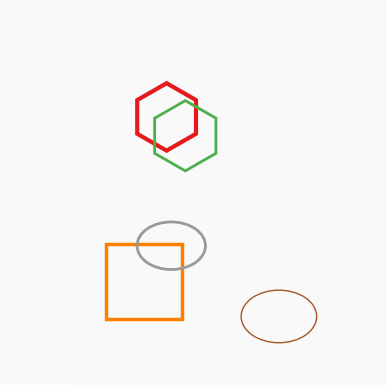[{"shape": "hexagon", "thickness": 3, "radius": 0.44, "center": [0.43, 0.696]}, {"shape": "hexagon", "thickness": 2, "radius": 0.46, "center": [0.478, 0.647]}, {"shape": "square", "thickness": 2.5, "radius": 0.49, "center": [0.371, 0.27]}, {"shape": "oval", "thickness": 1, "radius": 0.49, "center": [0.72, 0.178]}, {"shape": "oval", "thickness": 2, "radius": 0.44, "center": [0.442, 0.362]}]